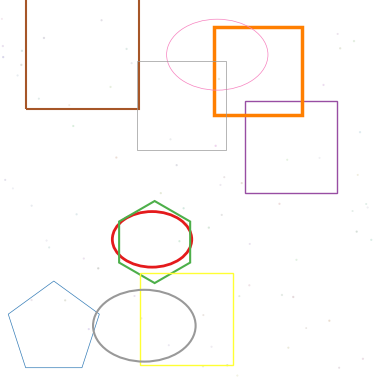[{"shape": "oval", "thickness": 2, "radius": 0.52, "center": [0.395, 0.378]}, {"shape": "pentagon", "thickness": 0.5, "radius": 0.62, "center": [0.14, 0.146]}, {"shape": "hexagon", "thickness": 1.5, "radius": 0.53, "center": [0.402, 0.371]}, {"shape": "square", "thickness": 1, "radius": 0.6, "center": [0.756, 0.618]}, {"shape": "square", "thickness": 2.5, "radius": 0.57, "center": [0.669, 0.816]}, {"shape": "square", "thickness": 1, "radius": 0.6, "center": [0.484, 0.171]}, {"shape": "square", "thickness": 1.5, "radius": 0.73, "center": [0.214, 0.864]}, {"shape": "oval", "thickness": 0.5, "radius": 0.66, "center": [0.564, 0.858]}, {"shape": "square", "thickness": 0.5, "radius": 0.58, "center": [0.471, 0.726]}, {"shape": "oval", "thickness": 1.5, "radius": 0.67, "center": [0.375, 0.154]}]